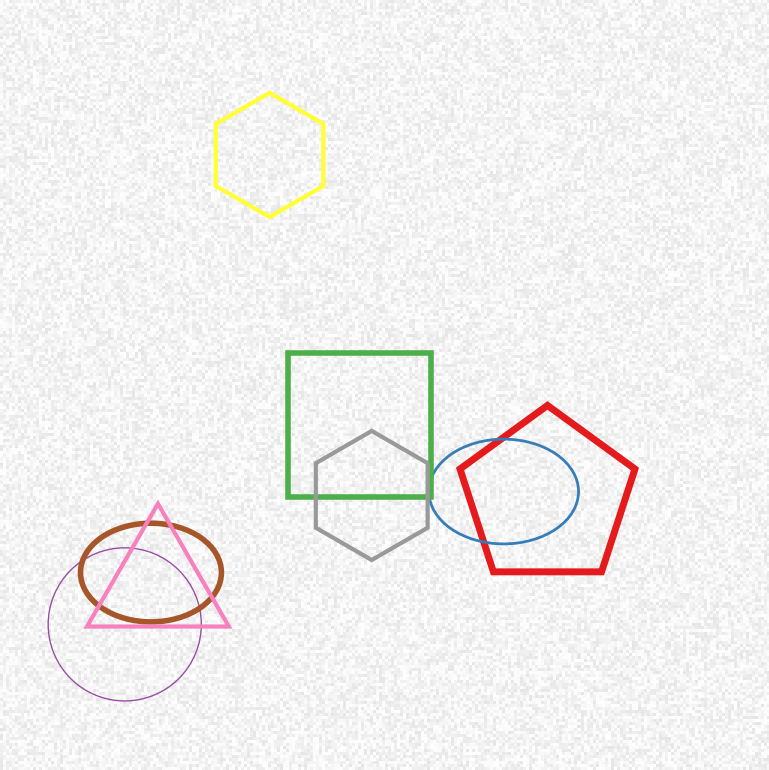[{"shape": "pentagon", "thickness": 2.5, "radius": 0.6, "center": [0.711, 0.354]}, {"shape": "oval", "thickness": 1, "radius": 0.49, "center": [0.654, 0.362]}, {"shape": "square", "thickness": 2, "radius": 0.47, "center": [0.467, 0.448]}, {"shape": "circle", "thickness": 0.5, "radius": 0.5, "center": [0.162, 0.189]}, {"shape": "hexagon", "thickness": 1.5, "radius": 0.4, "center": [0.35, 0.799]}, {"shape": "oval", "thickness": 2, "radius": 0.46, "center": [0.196, 0.256]}, {"shape": "triangle", "thickness": 1.5, "radius": 0.53, "center": [0.205, 0.24]}, {"shape": "hexagon", "thickness": 1.5, "radius": 0.42, "center": [0.483, 0.357]}]